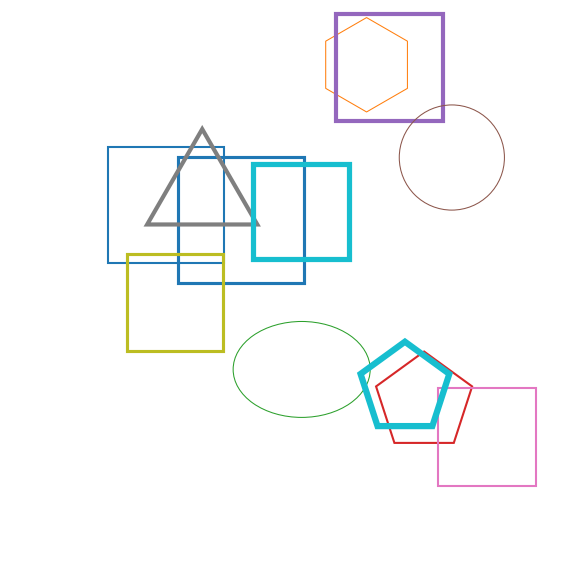[{"shape": "square", "thickness": 1.5, "radius": 0.54, "center": [0.417, 0.618]}, {"shape": "square", "thickness": 1, "radius": 0.5, "center": [0.287, 0.644]}, {"shape": "hexagon", "thickness": 0.5, "radius": 0.41, "center": [0.635, 0.887]}, {"shape": "oval", "thickness": 0.5, "radius": 0.59, "center": [0.522, 0.359]}, {"shape": "pentagon", "thickness": 1, "radius": 0.44, "center": [0.734, 0.303]}, {"shape": "square", "thickness": 2, "radius": 0.46, "center": [0.675, 0.882]}, {"shape": "circle", "thickness": 0.5, "radius": 0.46, "center": [0.782, 0.726]}, {"shape": "square", "thickness": 1, "radius": 0.42, "center": [0.844, 0.243]}, {"shape": "triangle", "thickness": 2, "radius": 0.55, "center": [0.35, 0.665]}, {"shape": "square", "thickness": 1.5, "radius": 0.42, "center": [0.304, 0.475]}, {"shape": "pentagon", "thickness": 3, "radius": 0.4, "center": [0.701, 0.327]}, {"shape": "square", "thickness": 2.5, "radius": 0.41, "center": [0.521, 0.633]}]